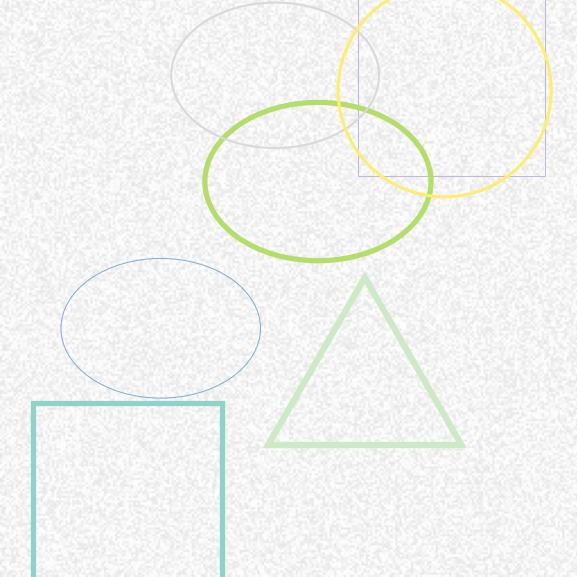[{"shape": "square", "thickness": 2.5, "radius": 0.82, "center": [0.22, 0.138]}, {"shape": "square", "thickness": 0.5, "radius": 0.81, "center": [0.782, 0.856]}, {"shape": "oval", "thickness": 0.5, "radius": 0.86, "center": [0.278, 0.431]}, {"shape": "oval", "thickness": 2.5, "radius": 0.98, "center": [0.551, 0.685]}, {"shape": "oval", "thickness": 1, "radius": 0.9, "center": [0.476, 0.869]}, {"shape": "triangle", "thickness": 3, "radius": 0.97, "center": [0.632, 0.325]}, {"shape": "circle", "thickness": 1.5, "radius": 0.92, "center": [0.77, 0.843]}]